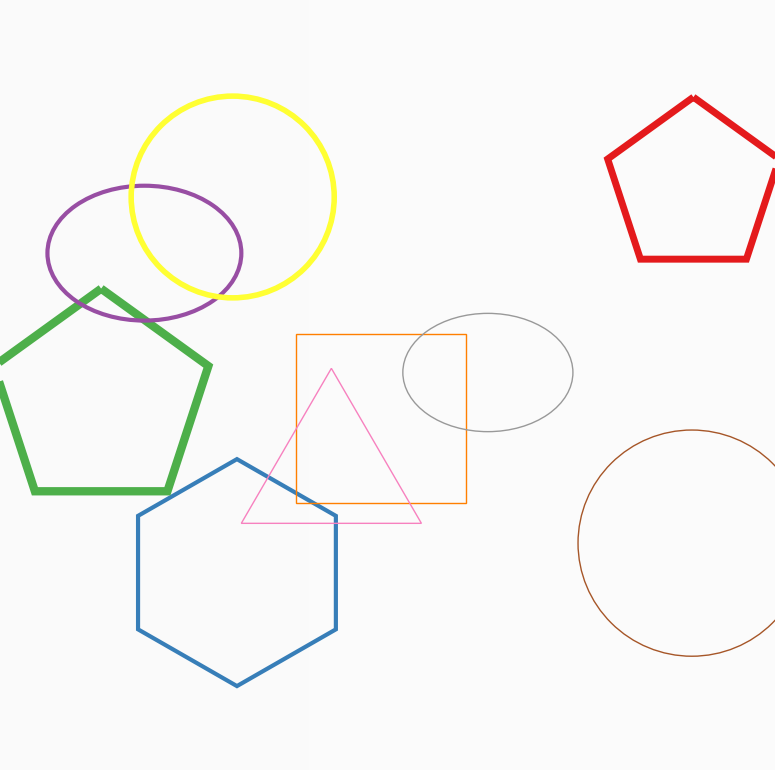[{"shape": "pentagon", "thickness": 2.5, "radius": 0.58, "center": [0.895, 0.758]}, {"shape": "hexagon", "thickness": 1.5, "radius": 0.74, "center": [0.306, 0.256]}, {"shape": "pentagon", "thickness": 3, "radius": 0.73, "center": [0.131, 0.48]}, {"shape": "oval", "thickness": 1.5, "radius": 0.63, "center": [0.186, 0.671]}, {"shape": "square", "thickness": 0.5, "radius": 0.55, "center": [0.491, 0.456]}, {"shape": "circle", "thickness": 2, "radius": 0.66, "center": [0.3, 0.744]}, {"shape": "circle", "thickness": 0.5, "radius": 0.73, "center": [0.893, 0.295]}, {"shape": "triangle", "thickness": 0.5, "radius": 0.67, "center": [0.428, 0.387]}, {"shape": "oval", "thickness": 0.5, "radius": 0.55, "center": [0.63, 0.516]}]